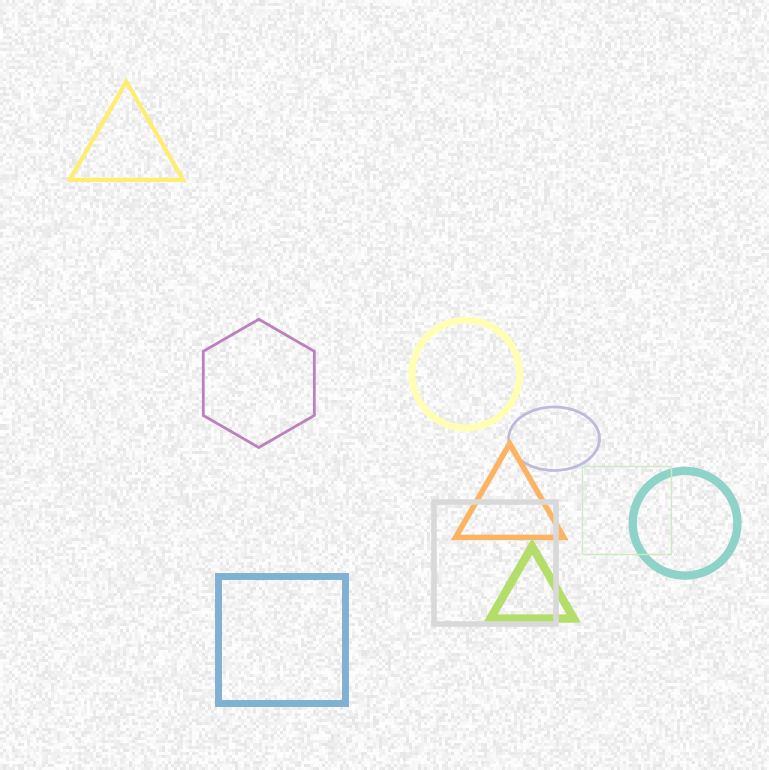[{"shape": "circle", "thickness": 3, "radius": 0.34, "center": [0.89, 0.32]}, {"shape": "circle", "thickness": 2.5, "radius": 0.35, "center": [0.605, 0.514]}, {"shape": "oval", "thickness": 1, "radius": 0.29, "center": [0.72, 0.43]}, {"shape": "square", "thickness": 2.5, "radius": 0.41, "center": [0.365, 0.17]}, {"shape": "triangle", "thickness": 2, "radius": 0.41, "center": [0.662, 0.343]}, {"shape": "triangle", "thickness": 3, "radius": 0.31, "center": [0.691, 0.228]}, {"shape": "square", "thickness": 2, "radius": 0.4, "center": [0.643, 0.269]}, {"shape": "hexagon", "thickness": 1, "radius": 0.42, "center": [0.336, 0.502]}, {"shape": "square", "thickness": 0.5, "radius": 0.29, "center": [0.814, 0.338]}, {"shape": "triangle", "thickness": 1.5, "radius": 0.43, "center": [0.164, 0.809]}]